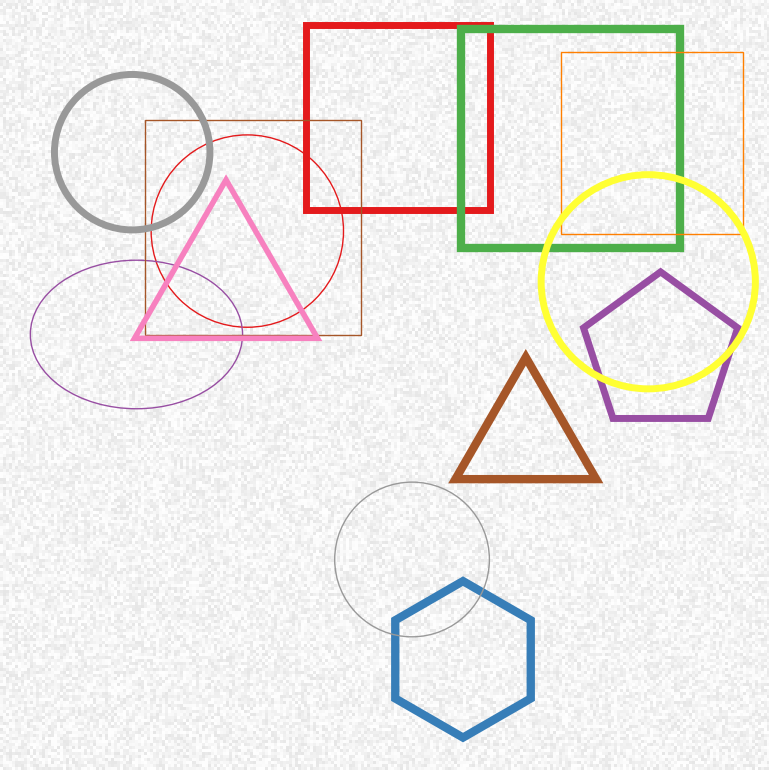[{"shape": "square", "thickness": 2.5, "radius": 0.6, "center": [0.517, 0.848]}, {"shape": "circle", "thickness": 0.5, "radius": 0.62, "center": [0.321, 0.7]}, {"shape": "hexagon", "thickness": 3, "radius": 0.51, "center": [0.601, 0.144]}, {"shape": "square", "thickness": 3, "radius": 0.71, "center": [0.741, 0.82]}, {"shape": "pentagon", "thickness": 2.5, "radius": 0.53, "center": [0.858, 0.542]}, {"shape": "oval", "thickness": 0.5, "radius": 0.69, "center": [0.177, 0.566]}, {"shape": "square", "thickness": 0.5, "radius": 0.59, "center": [0.847, 0.815]}, {"shape": "circle", "thickness": 2.5, "radius": 0.7, "center": [0.842, 0.634]}, {"shape": "square", "thickness": 0.5, "radius": 0.7, "center": [0.328, 0.705]}, {"shape": "triangle", "thickness": 3, "radius": 0.53, "center": [0.683, 0.43]}, {"shape": "triangle", "thickness": 2, "radius": 0.69, "center": [0.294, 0.629]}, {"shape": "circle", "thickness": 0.5, "radius": 0.5, "center": [0.535, 0.273]}, {"shape": "circle", "thickness": 2.5, "radius": 0.5, "center": [0.172, 0.802]}]